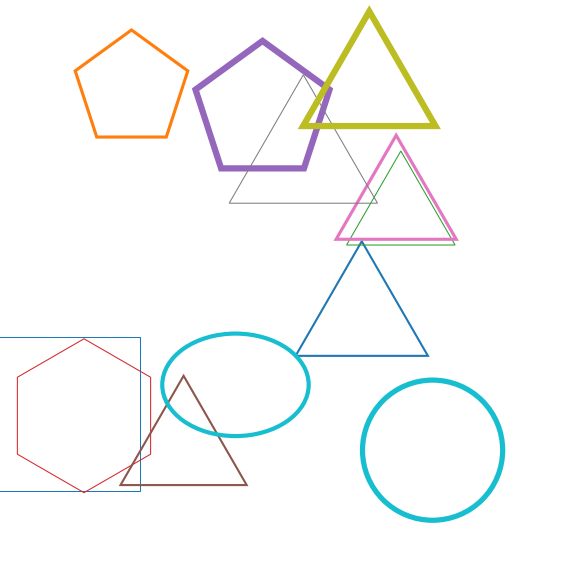[{"shape": "triangle", "thickness": 1, "radius": 0.66, "center": [0.626, 0.449]}, {"shape": "square", "thickness": 0.5, "radius": 0.67, "center": [0.109, 0.282]}, {"shape": "pentagon", "thickness": 1.5, "radius": 0.51, "center": [0.228, 0.845]}, {"shape": "triangle", "thickness": 0.5, "radius": 0.54, "center": [0.694, 0.629]}, {"shape": "hexagon", "thickness": 0.5, "radius": 0.67, "center": [0.145, 0.279]}, {"shape": "pentagon", "thickness": 3, "radius": 0.61, "center": [0.455, 0.806]}, {"shape": "triangle", "thickness": 1, "radius": 0.63, "center": [0.318, 0.222]}, {"shape": "triangle", "thickness": 1.5, "radius": 0.6, "center": [0.686, 0.645]}, {"shape": "triangle", "thickness": 0.5, "radius": 0.74, "center": [0.525, 0.721]}, {"shape": "triangle", "thickness": 3, "radius": 0.66, "center": [0.639, 0.847]}, {"shape": "oval", "thickness": 2, "radius": 0.63, "center": [0.408, 0.333]}, {"shape": "circle", "thickness": 2.5, "radius": 0.61, "center": [0.749, 0.22]}]